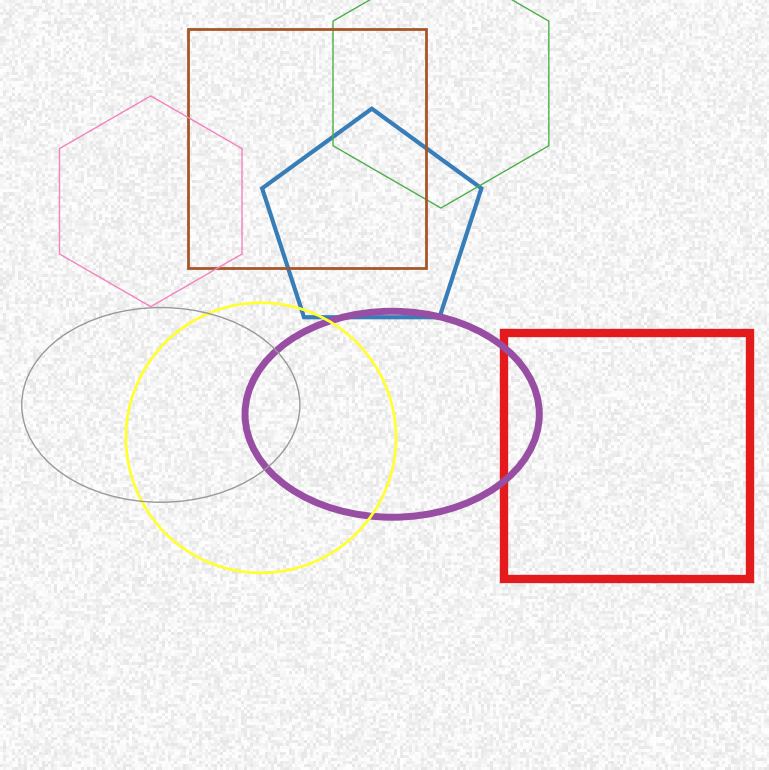[{"shape": "square", "thickness": 3, "radius": 0.8, "center": [0.815, 0.407]}, {"shape": "pentagon", "thickness": 1.5, "radius": 0.75, "center": [0.483, 0.709]}, {"shape": "hexagon", "thickness": 0.5, "radius": 0.81, "center": [0.573, 0.892]}, {"shape": "oval", "thickness": 2.5, "radius": 0.96, "center": [0.509, 0.462]}, {"shape": "circle", "thickness": 1, "radius": 0.88, "center": [0.339, 0.431]}, {"shape": "square", "thickness": 1, "radius": 0.78, "center": [0.399, 0.808]}, {"shape": "hexagon", "thickness": 0.5, "radius": 0.68, "center": [0.196, 0.739]}, {"shape": "oval", "thickness": 0.5, "radius": 0.9, "center": [0.209, 0.474]}]